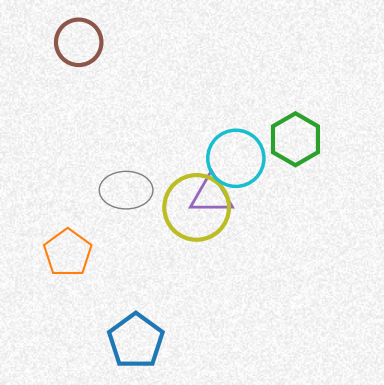[{"shape": "pentagon", "thickness": 3, "radius": 0.37, "center": [0.353, 0.115]}, {"shape": "pentagon", "thickness": 1.5, "radius": 0.32, "center": [0.176, 0.343]}, {"shape": "hexagon", "thickness": 3, "radius": 0.34, "center": [0.767, 0.638]}, {"shape": "triangle", "thickness": 2, "radius": 0.32, "center": [0.549, 0.494]}, {"shape": "circle", "thickness": 3, "radius": 0.3, "center": [0.204, 0.89]}, {"shape": "oval", "thickness": 1, "radius": 0.35, "center": [0.327, 0.506]}, {"shape": "circle", "thickness": 3, "radius": 0.42, "center": [0.511, 0.461]}, {"shape": "circle", "thickness": 2.5, "radius": 0.36, "center": [0.613, 0.589]}]